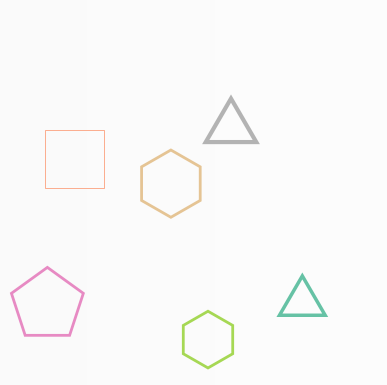[{"shape": "triangle", "thickness": 2.5, "radius": 0.34, "center": [0.78, 0.215]}, {"shape": "square", "thickness": 0.5, "radius": 0.38, "center": [0.192, 0.587]}, {"shape": "pentagon", "thickness": 2, "radius": 0.49, "center": [0.122, 0.208]}, {"shape": "hexagon", "thickness": 2, "radius": 0.37, "center": [0.537, 0.118]}, {"shape": "hexagon", "thickness": 2, "radius": 0.44, "center": [0.441, 0.523]}, {"shape": "triangle", "thickness": 3, "radius": 0.38, "center": [0.596, 0.669]}]